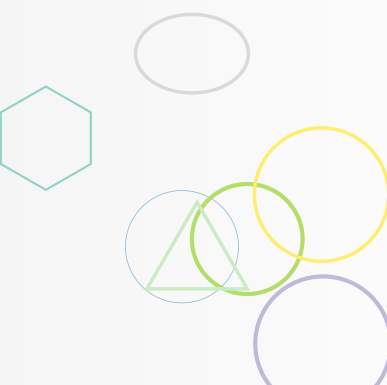[{"shape": "hexagon", "thickness": 1.5, "radius": 0.67, "center": [0.118, 0.641]}, {"shape": "circle", "thickness": 3, "radius": 0.87, "center": [0.834, 0.107]}, {"shape": "circle", "thickness": 0.5, "radius": 0.73, "center": [0.47, 0.359]}, {"shape": "circle", "thickness": 3, "radius": 0.71, "center": [0.638, 0.379]}, {"shape": "oval", "thickness": 2.5, "radius": 0.73, "center": [0.495, 0.861]}, {"shape": "triangle", "thickness": 2.5, "radius": 0.75, "center": [0.509, 0.325]}, {"shape": "circle", "thickness": 2.5, "radius": 0.87, "center": [0.83, 0.495]}]